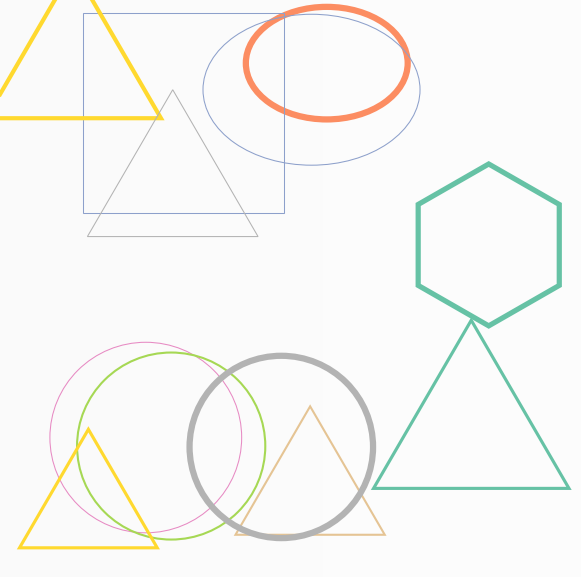[{"shape": "triangle", "thickness": 1.5, "radius": 0.97, "center": [0.811, 0.25]}, {"shape": "hexagon", "thickness": 2.5, "radius": 0.7, "center": [0.841, 0.575]}, {"shape": "oval", "thickness": 3, "radius": 0.7, "center": [0.562, 0.89]}, {"shape": "oval", "thickness": 0.5, "radius": 0.93, "center": [0.536, 0.844]}, {"shape": "square", "thickness": 0.5, "radius": 0.87, "center": [0.316, 0.803]}, {"shape": "circle", "thickness": 0.5, "radius": 0.82, "center": [0.251, 0.241]}, {"shape": "circle", "thickness": 1, "radius": 0.81, "center": [0.294, 0.227]}, {"shape": "triangle", "thickness": 1.5, "radius": 0.68, "center": [0.152, 0.119]}, {"shape": "triangle", "thickness": 2, "radius": 0.87, "center": [0.127, 0.881]}, {"shape": "triangle", "thickness": 1, "radius": 0.74, "center": [0.534, 0.147]}, {"shape": "circle", "thickness": 3, "radius": 0.79, "center": [0.484, 0.225]}, {"shape": "triangle", "thickness": 0.5, "radius": 0.85, "center": [0.297, 0.674]}]